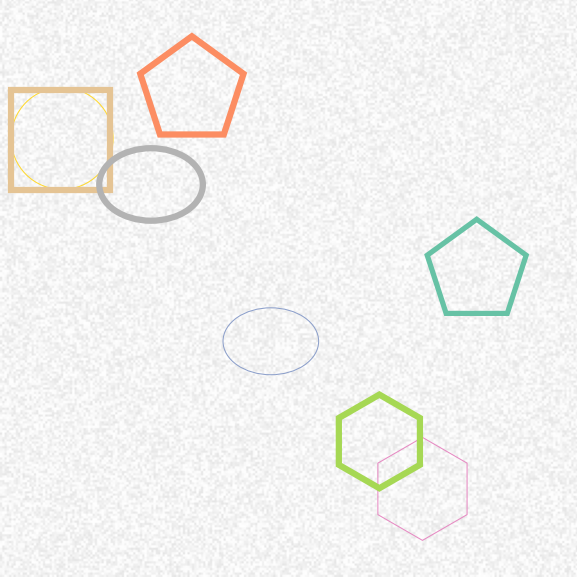[{"shape": "pentagon", "thickness": 2.5, "radius": 0.45, "center": [0.825, 0.529]}, {"shape": "pentagon", "thickness": 3, "radius": 0.47, "center": [0.332, 0.842]}, {"shape": "oval", "thickness": 0.5, "radius": 0.41, "center": [0.469, 0.408]}, {"shape": "hexagon", "thickness": 0.5, "radius": 0.45, "center": [0.732, 0.153]}, {"shape": "hexagon", "thickness": 3, "radius": 0.41, "center": [0.657, 0.235]}, {"shape": "circle", "thickness": 0.5, "radius": 0.44, "center": [0.108, 0.759]}, {"shape": "square", "thickness": 3, "radius": 0.43, "center": [0.104, 0.757]}, {"shape": "oval", "thickness": 3, "radius": 0.45, "center": [0.262, 0.68]}]